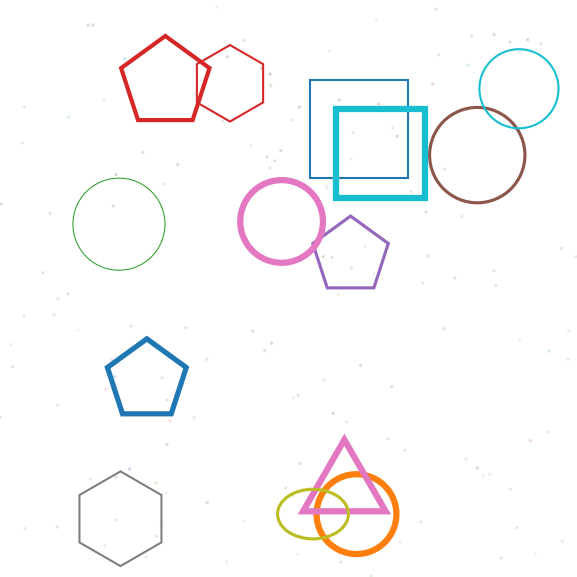[{"shape": "pentagon", "thickness": 2.5, "radius": 0.36, "center": [0.254, 0.341]}, {"shape": "square", "thickness": 1, "radius": 0.43, "center": [0.622, 0.775]}, {"shape": "circle", "thickness": 3, "radius": 0.35, "center": [0.617, 0.109]}, {"shape": "circle", "thickness": 0.5, "radius": 0.4, "center": [0.206, 0.611]}, {"shape": "pentagon", "thickness": 2, "radius": 0.4, "center": [0.286, 0.856]}, {"shape": "hexagon", "thickness": 1, "radius": 0.33, "center": [0.398, 0.855]}, {"shape": "pentagon", "thickness": 1.5, "radius": 0.34, "center": [0.607, 0.556]}, {"shape": "circle", "thickness": 1.5, "radius": 0.41, "center": [0.826, 0.731]}, {"shape": "triangle", "thickness": 3, "radius": 0.41, "center": [0.596, 0.155]}, {"shape": "circle", "thickness": 3, "radius": 0.36, "center": [0.488, 0.616]}, {"shape": "hexagon", "thickness": 1, "radius": 0.41, "center": [0.209, 0.101]}, {"shape": "oval", "thickness": 1.5, "radius": 0.31, "center": [0.542, 0.109]}, {"shape": "circle", "thickness": 1, "radius": 0.34, "center": [0.899, 0.845]}, {"shape": "square", "thickness": 3, "radius": 0.39, "center": [0.659, 0.734]}]